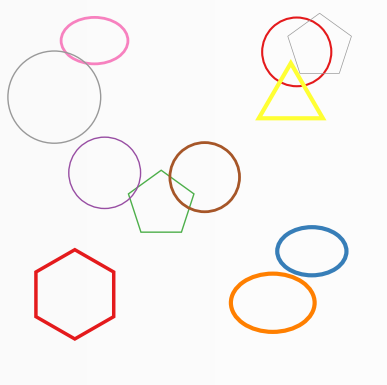[{"shape": "hexagon", "thickness": 2.5, "radius": 0.58, "center": [0.193, 0.236]}, {"shape": "circle", "thickness": 1.5, "radius": 0.45, "center": [0.766, 0.865]}, {"shape": "oval", "thickness": 3, "radius": 0.45, "center": [0.805, 0.347]}, {"shape": "pentagon", "thickness": 1, "radius": 0.44, "center": [0.416, 0.469]}, {"shape": "circle", "thickness": 1, "radius": 0.46, "center": [0.27, 0.551]}, {"shape": "oval", "thickness": 3, "radius": 0.54, "center": [0.704, 0.214]}, {"shape": "triangle", "thickness": 3, "radius": 0.48, "center": [0.75, 0.741]}, {"shape": "circle", "thickness": 2, "radius": 0.45, "center": [0.528, 0.54]}, {"shape": "oval", "thickness": 2, "radius": 0.43, "center": [0.244, 0.894]}, {"shape": "circle", "thickness": 1, "radius": 0.6, "center": [0.14, 0.748]}, {"shape": "pentagon", "thickness": 0.5, "radius": 0.43, "center": [0.825, 0.879]}]